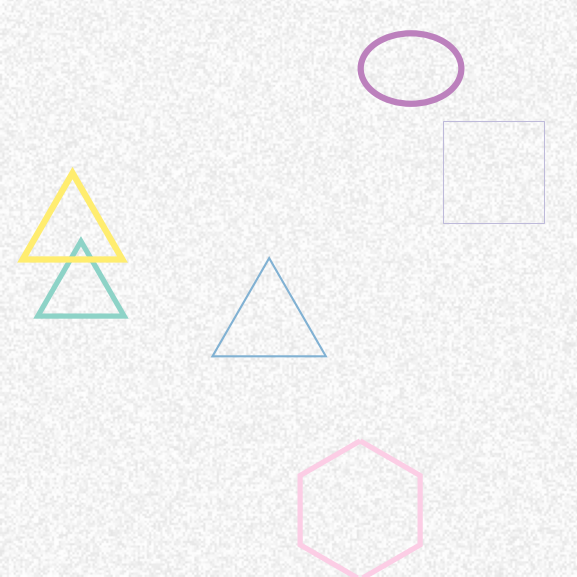[{"shape": "triangle", "thickness": 2.5, "radius": 0.43, "center": [0.14, 0.495]}, {"shape": "square", "thickness": 0.5, "radius": 0.44, "center": [0.854, 0.701]}, {"shape": "triangle", "thickness": 1, "radius": 0.57, "center": [0.466, 0.439]}, {"shape": "hexagon", "thickness": 2.5, "radius": 0.6, "center": [0.624, 0.116]}, {"shape": "oval", "thickness": 3, "radius": 0.44, "center": [0.712, 0.88]}, {"shape": "triangle", "thickness": 3, "radius": 0.5, "center": [0.126, 0.6]}]